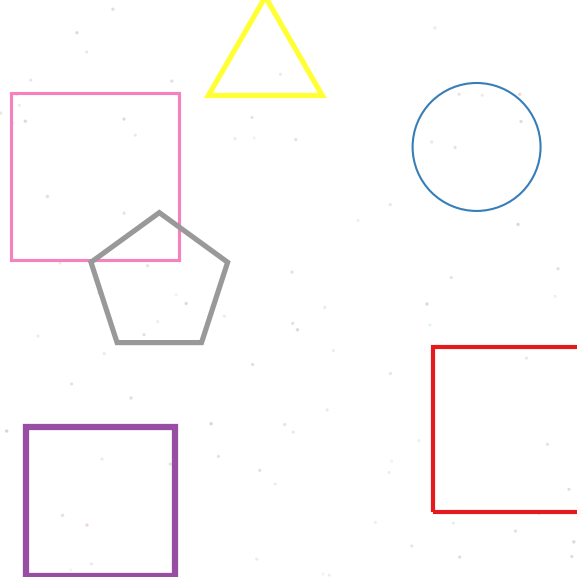[{"shape": "square", "thickness": 2, "radius": 0.71, "center": [0.893, 0.255]}, {"shape": "circle", "thickness": 1, "radius": 0.55, "center": [0.825, 0.745]}, {"shape": "square", "thickness": 3, "radius": 0.65, "center": [0.174, 0.13]}, {"shape": "triangle", "thickness": 2.5, "radius": 0.57, "center": [0.459, 0.891]}, {"shape": "square", "thickness": 1.5, "radius": 0.73, "center": [0.164, 0.693]}, {"shape": "pentagon", "thickness": 2.5, "radius": 0.62, "center": [0.276, 0.507]}]